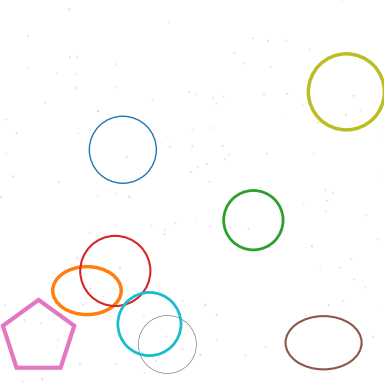[{"shape": "circle", "thickness": 1, "radius": 0.44, "center": [0.319, 0.611]}, {"shape": "oval", "thickness": 2.5, "radius": 0.44, "center": [0.226, 0.245]}, {"shape": "circle", "thickness": 2, "radius": 0.39, "center": [0.658, 0.428]}, {"shape": "circle", "thickness": 1.5, "radius": 0.46, "center": [0.299, 0.296]}, {"shape": "oval", "thickness": 1.5, "radius": 0.49, "center": [0.84, 0.11]}, {"shape": "pentagon", "thickness": 3, "radius": 0.49, "center": [0.1, 0.124]}, {"shape": "circle", "thickness": 0.5, "radius": 0.38, "center": [0.435, 0.105]}, {"shape": "circle", "thickness": 2.5, "radius": 0.49, "center": [0.9, 0.761]}, {"shape": "circle", "thickness": 2, "radius": 0.41, "center": [0.388, 0.158]}]